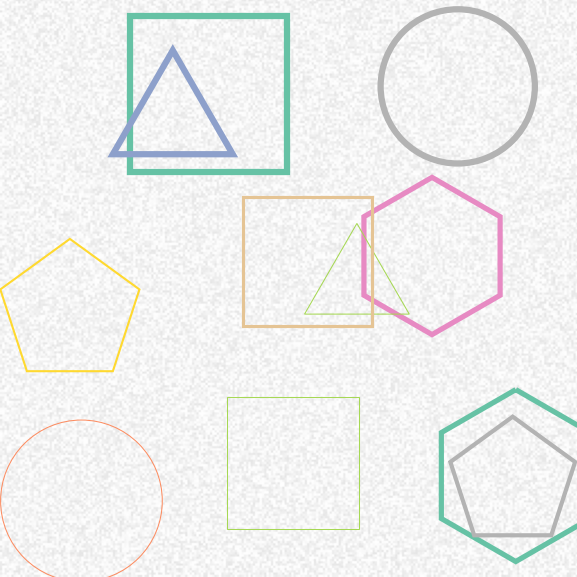[{"shape": "square", "thickness": 3, "radius": 0.68, "center": [0.361, 0.837]}, {"shape": "hexagon", "thickness": 2.5, "radius": 0.74, "center": [0.893, 0.176]}, {"shape": "circle", "thickness": 0.5, "radius": 0.7, "center": [0.141, 0.132]}, {"shape": "triangle", "thickness": 3, "radius": 0.6, "center": [0.299, 0.792]}, {"shape": "hexagon", "thickness": 2.5, "radius": 0.68, "center": [0.748, 0.556]}, {"shape": "square", "thickness": 0.5, "radius": 0.57, "center": [0.508, 0.198]}, {"shape": "triangle", "thickness": 0.5, "radius": 0.52, "center": [0.618, 0.508]}, {"shape": "pentagon", "thickness": 1, "radius": 0.63, "center": [0.121, 0.459]}, {"shape": "square", "thickness": 1.5, "radius": 0.56, "center": [0.533, 0.546]}, {"shape": "pentagon", "thickness": 2, "radius": 0.57, "center": [0.888, 0.164]}, {"shape": "circle", "thickness": 3, "radius": 0.67, "center": [0.793, 0.85]}]